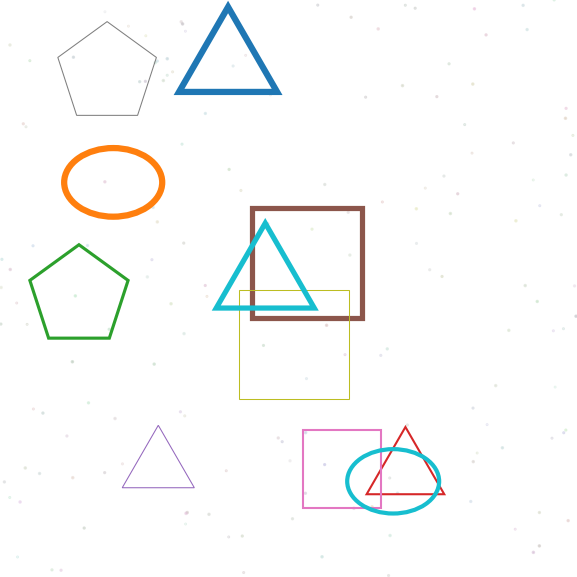[{"shape": "triangle", "thickness": 3, "radius": 0.49, "center": [0.395, 0.889]}, {"shape": "oval", "thickness": 3, "radius": 0.42, "center": [0.196, 0.683]}, {"shape": "pentagon", "thickness": 1.5, "radius": 0.45, "center": [0.137, 0.486]}, {"shape": "triangle", "thickness": 1, "radius": 0.39, "center": [0.702, 0.182]}, {"shape": "triangle", "thickness": 0.5, "radius": 0.36, "center": [0.274, 0.191]}, {"shape": "square", "thickness": 2.5, "radius": 0.48, "center": [0.532, 0.544]}, {"shape": "square", "thickness": 1, "radius": 0.34, "center": [0.592, 0.187]}, {"shape": "pentagon", "thickness": 0.5, "radius": 0.45, "center": [0.185, 0.872]}, {"shape": "square", "thickness": 0.5, "radius": 0.48, "center": [0.509, 0.403]}, {"shape": "triangle", "thickness": 2.5, "radius": 0.49, "center": [0.459, 0.515]}, {"shape": "oval", "thickness": 2, "radius": 0.4, "center": [0.681, 0.166]}]